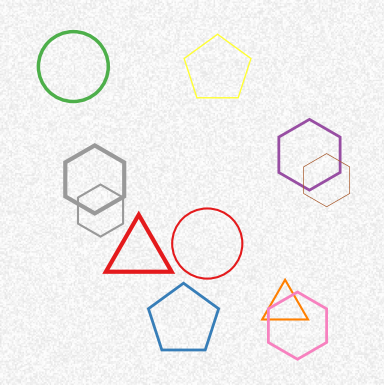[{"shape": "triangle", "thickness": 3, "radius": 0.49, "center": [0.36, 0.344]}, {"shape": "circle", "thickness": 1.5, "radius": 0.46, "center": [0.538, 0.367]}, {"shape": "pentagon", "thickness": 2, "radius": 0.48, "center": [0.477, 0.169]}, {"shape": "circle", "thickness": 2.5, "radius": 0.45, "center": [0.19, 0.827]}, {"shape": "hexagon", "thickness": 2, "radius": 0.46, "center": [0.804, 0.598]}, {"shape": "triangle", "thickness": 1.5, "radius": 0.34, "center": [0.741, 0.205]}, {"shape": "pentagon", "thickness": 1, "radius": 0.46, "center": [0.565, 0.82]}, {"shape": "hexagon", "thickness": 0.5, "radius": 0.35, "center": [0.848, 0.532]}, {"shape": "hexagon", "thickness": 2, "radius": 0.44, "center": [0.773, 0.154]}, {"shape": "hexagon", "thickness": 1.5, "radius": 0.34, "center": [0.261, 0.453]}, {"shape": "hexagon", "thickness": 3, "radius": 0.44, "center": [0.246, 0.534]}]